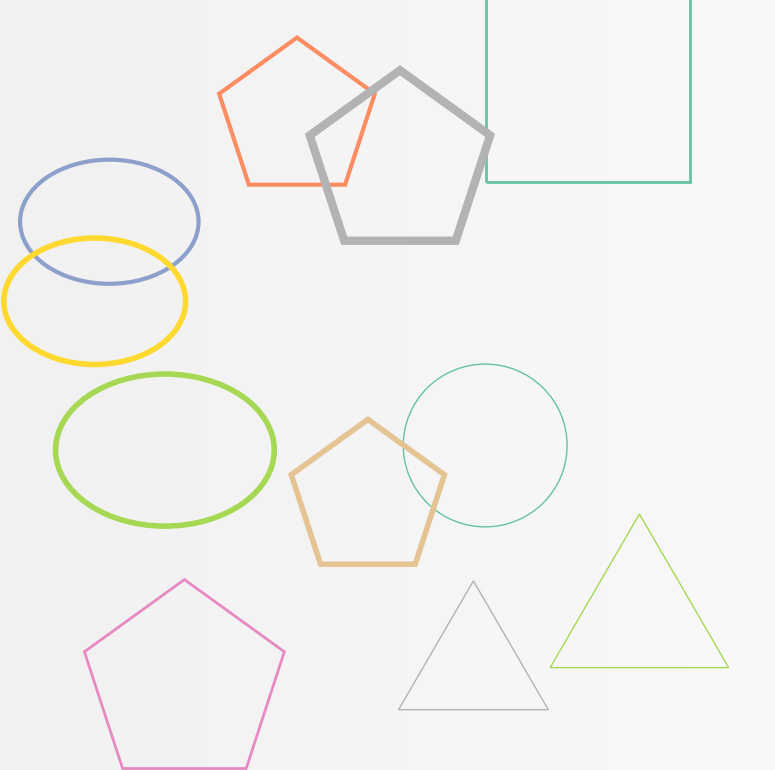[{"shape": "square", "thickness": 1, "radius": 0.66, "center": [0.759, 0.896]}, {"shape": "circle", "thickness": 0.5, "radius": 0.53, "center": [0.626, 0.421]}, {"shape": "pentagon", "thickness": 1.5, "radius": 0.53, "center": [0.383, 0.846]}, {"shape": "oval", "thickness": 1.5, "radius": 0.58, "center": [0.141, 0.712]}, {"shape": "pentagon", "thickness": 1, "radius": 0.68, "center": [0.238, 0.112]}, {"shape": "oval", "thickness": 2, "radius": 0.71, "center": [0.213, 0.416]}, {"shape": "triangle", "thickness": 0.5, "radius": 0.67, "center": [0.825, 0.199]}, {"shape": "oval", "thickness": 2, "radius": 0.59, "center": [0.122, 0.609]}, {"shape": "pentagon", "thickness": 2, "radius": 0.52, "center": [0.475, 0.351]}, {"shape": "triangle", "thickness": 0.5, "radius": 0.56, "center": [0.611, 0.134]}, {"shape": "pentagon", "thickness": 3, "radius": 0.61, "center": [0.516, 0.786]}]